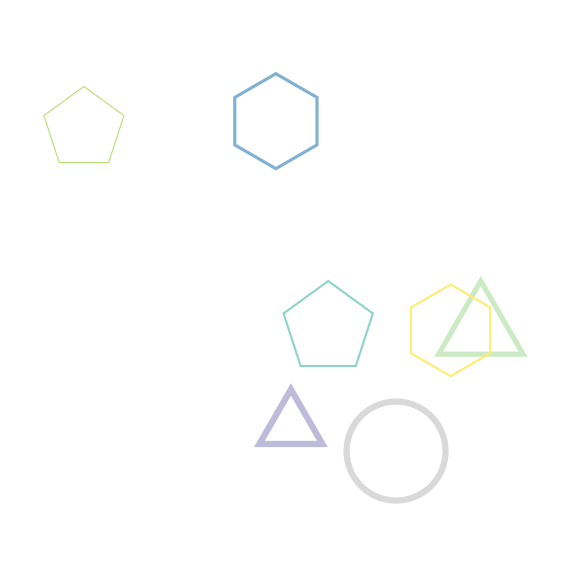[{"shape": "pentagon", "thickness": 1, "radius": 0.41, "center": [0.568, 0.431]}, {"shape": "triangle", "thickness": 3, "radius": 0.32, "center": [0.504, 0.262]}, {"shape": "hexagon", "thickness": 1.5, "radius": 0.41, "center": [0.478, 0.789]}, {"shape": "pentagon", "thickness": 0.5, "radius": 0.36, "center": [0.145, 0.777]}, {"shape": "circle", "thickness": 3, "radius": 0.43, "center": [0.686, 0.218]}, {"shape": "triangle", "thickness": 2.5, "radius": 0.42, "center": [0.833, 0.428]}, {"shape": "hexagon", "thickness": 1, "radius": 0.4, "center": [0.78, 0.427]}]